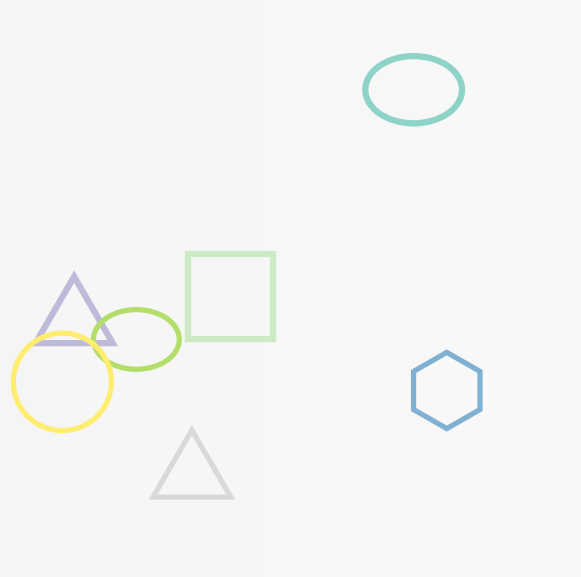[{"shape": "oval", "thickness": 3, "radius": 0.42, "center": [0.712, 0.844]}, {"shape": "triangle", "thickness": 3, "radius": 0.38, "center": [0.128, 0.443]}, {"shape": "hexagon", "thickness": 2.5, "radius": 0.33, "center": [0.769, 0.323]}, {"shape": "oval", "thickness": 2.5, "radius": 0.37, "center": [0.235, 0.411]}, {"shape": "triangle", "thickness": 2.5, "radius": 0.39, "center": [0.33, 0.177]}, {"shape": "square", "thickness": 3, "radius": 0.37, "center": [0.397, 0.486]}, {"shape": "circle", "thickness": 2.5, "radius": 0.42, "center": [0.107, 0.338]}]